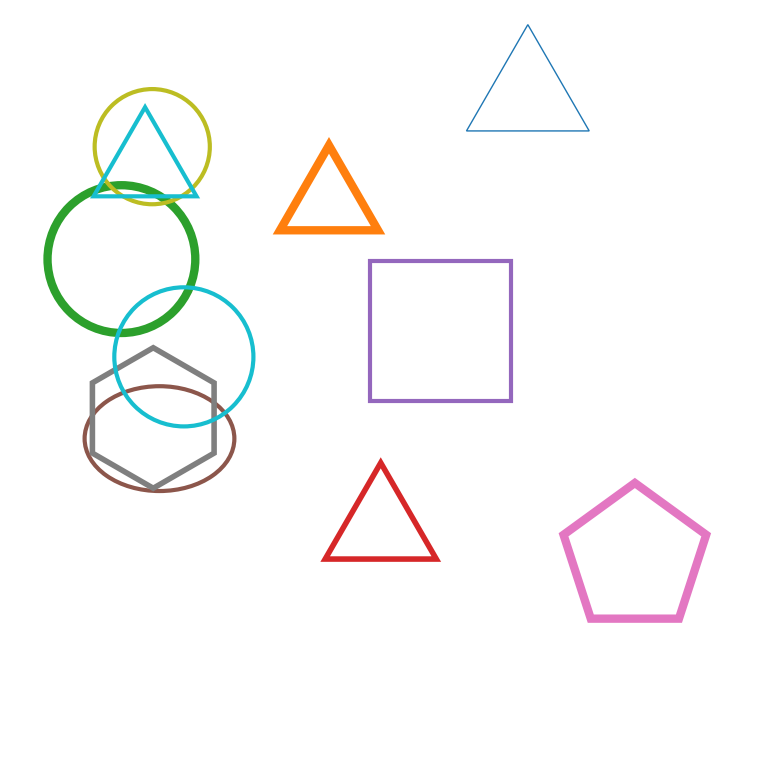[{"shape": "triangle", "thickness": 0.5, "radius": 0.46, "center": [0.686, 0.876]}, {"shape": "triangle", "thickness": 3, "radius": 0.37, "center": [0.427, 0.738]}, {"shape": "circle", "thickness": 3, "radius": 0.48, "center": [0.158, 0.664]}, {"shape": "triangle", "thickness": 2, "radius": 0.42, "center": [0.494, 0.316]}, {"shape": "square", "thickness": 1.5, "radius": 0.46, "center": [0.572, 0.57]}, {"shape": "oval", "thickness": 1.5, "radius": 0.49, "center": [0.207, 0.43]}, {"shape": "pentagon", "thickness": 3, "radius": 0.49, "center": [0.824, 0.275]}, {"shape": "hexagon", "thickness": 2, "radius": 0.46, "center": [0.199, 0.457]}, {"shape": "circle", "thickness": 1.5, "radius": 0.37, "center": [0.198, 0.81]}, {"shape": "triangle", "thickness": 1.5, "radius": 0.39, "center": [0.188, 0.784]}, {"shape": "circle", "thickness": 1.5, "radius": 0.45, "center": [0.239, 0.537]}]